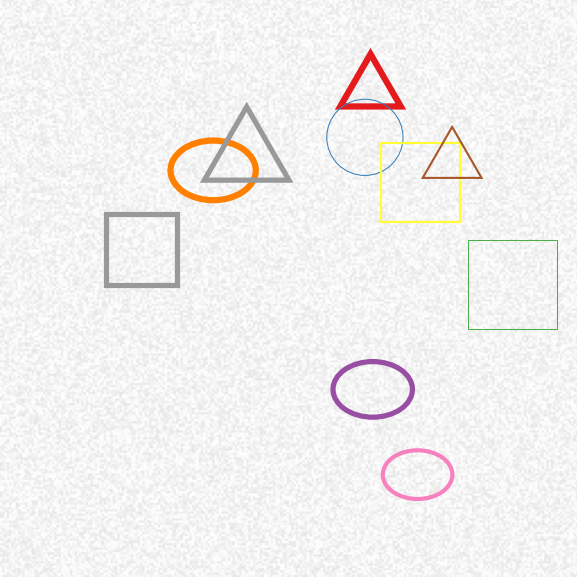[{"shape": "triangle", "thickness": 3, "radius": 0.3, "center": [0.642, 0.845]}, {"shape": "circle", "thickness": 0.5, "radius": 0.33, "center": [0.632, 0.761]}, {"shape": "square", "thickness": 0.5, "radius": 0.39, "center": [0.887, 0.506]}, {"shape": "oval", "thickness": 2.5, "radius": 0.34, "center": [0.645, 0.325]}, {"shape": "oval", "thickness": 3, "radius": 0.37, "center": [0.369, 0.704]}, {"shape": "square", "thickness": 1, "radius": 0.34, "center": [0.728, 0.683]}, {"shape": "triangle", "thickness": 1, "radius": 0.29, "center": [0.783, 0.721]}, {"shape": "oval", "thickness": 2, "radius": 0.3, "center": [0.723, 0.177]}, {"shape": "triangle", "thickness": 2.5, "radius": 0.42, "center": [0.427, 0.729]}, {"shape": "square", "thickness": 2.5, "radius": 0.31, "center": [0.245, 0.567]}]